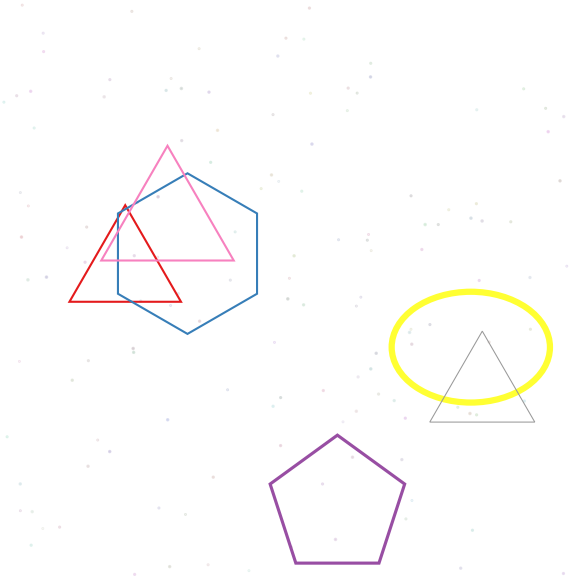[{"shape": "triangle", "thickness": 1, "radius": 0.56, "center": [0.217, 0.532]}, {"shape": "hexagon", "thickness": 1, "radius": 0.7, "center": [0.325, 0.56]}, {"shape": "pentagon", "thickness": 1.5, "radius": 0.61, "center": [0.584, 0.123]}, {"shape": "oval", "thickness": 3, "radius": 0.69, "center": [0.815, 0.398]}, {"shape": "triangle", "thickness": 1, "radius": 0.66, "center": [0.29, 0.614]}, {"shape": "triangle", "thickness": 0.5, "radius": 0.52, "center": [0.835, 0.321]}]